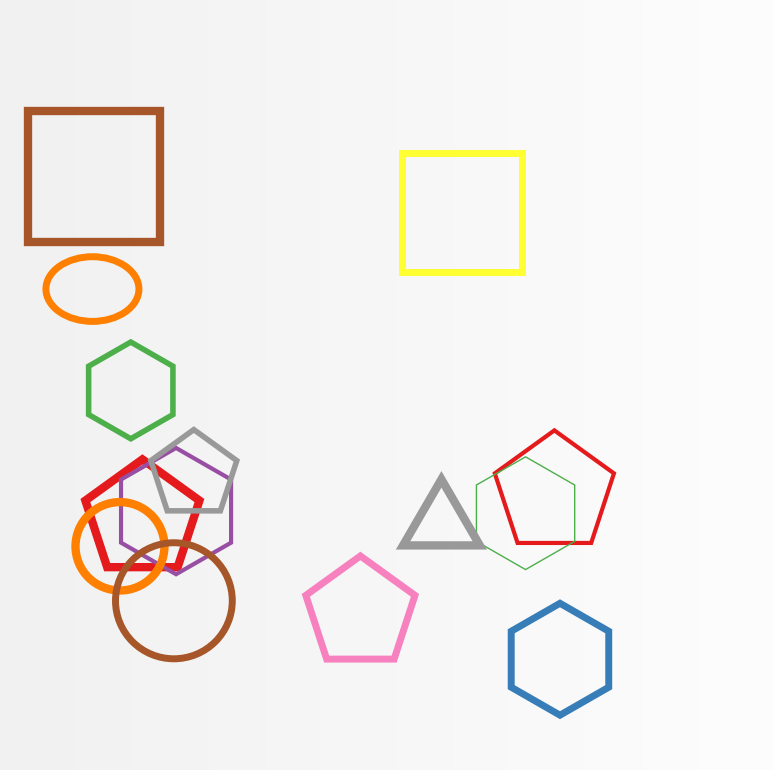[{"shape": "pentagon", "thickness": 3, "radius": 0.39, "center": [0.184, 0.326]}, {"shape": "pentagon", "thickness": 1.5, "radius": 0.4, "center": [0.715, 0.36]}, {"shape": "hexagon", "thickness": 2.5, "radius": 0.36, "center": [0.723, 0.144]}, {"shape": "hexagon", "thickness": 2, "radius": 0.31, "center": [0.169, 0.493]}, {"shape": "hexagon", "thickness": 0.5, "radius": 0.37, "center": [0.678, 0.334]}, {"shape": "hexagon", "thickness": 1.5, "radius": 0.41, "center": [0.227, 0.336]}, {"shape": "circle", "thickness": 3, "radius": 0.29, "center": [0.155, 0.291]}, {"shape": "oval", "thickness": 2.5, "radius": 0.3, "center": [0.119, 0.625]}, {"shape": "square", "thickness": 2.5, "radius": 0.39, "center": [0.596, 0.725]}, {"shape": "circle", "thickness": 2.5, "radius": 0.38, "center": [0.224, 0.22]}, {"shape": "square", "thickness": 3, "radius": 0.43, "center": [0.121, 0.771]}, {"shape": "pentagon", "thickness": 2.5, "radius": 0.37, "center": [0.465, 0.204]}, {"shape": "pentagon", "thickness": 2, "radius": 0.29, "center": [0.25, 0.384]}, {"shape": "triangle", "thickness": 3, "radius": 0.29, "center": [0.57, 0.32]}]